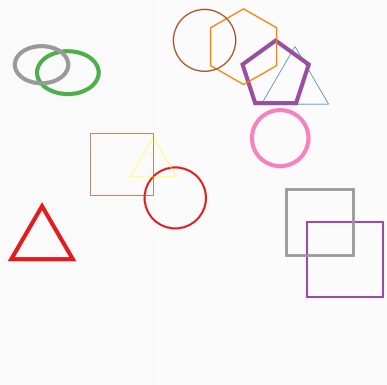[{"shape": "circle", "thickness": 1.5, "radius": 0.4, "center": [0.452, 0.486]}, {"shape": "triangle", "thickness": 3, "radius": 0.46, "center": [0.109, 0.373]}, {"shape": "triangle", "thickness": 0.5, "radius": 0.5, "center": [0.761, 0.779]}, {"shape": "oval", "thickness": 3, "radius": 0.4, "center": [0.175, 0.811]}, {"shape": "pentagon", "thickness": 3, "radius": 0.45, "center": [0.711, 0.805]}, {"shape": "square", "thickness": 1.5, "radius": 0.49, "center": [0.89, 0.326]}, {"shape": "hexagon", "thickness": 1, "radius": 0.49, "center": [0.629, 0.879]}, {"shape": "triangle", "thickness": 0.5, "radius": 0.35, "center": [0.395, 0.575]}, {"shape": "circle", "thickness": 1, "radius": 0.4, "center": [0.528, 0.895]}, {"shape": "square", "thickness": 0.5, "radius": 0.4, "center": [0.313, 0.574]}, {"shape": "circle", "thickness": 3, "radius": 0.36, "center": [0.723, 0.641]}, {"shape": "square", "thickness": 2, "radius": 0.43, "center": [0.824, 0.422]}, {"shape": "oval", "thickness": 3, "radius": 0.34, "center": [0.107, 0.832]}]